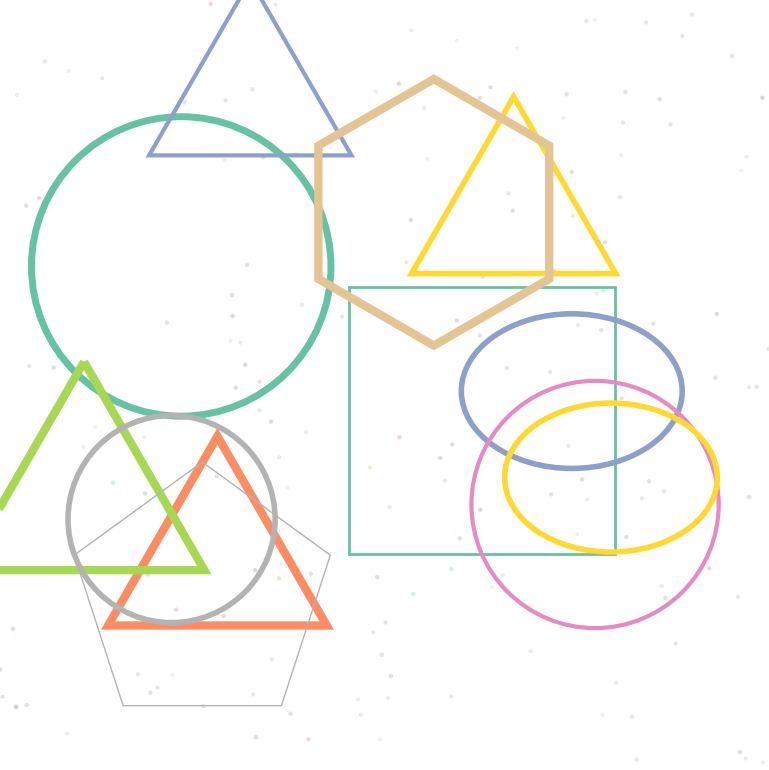[{"shape": "square", "thickness": 1, "radius": 0.86, "center": [0.626, 0.454]}, {"shape": "circle", "thickness": 2.5, "radius": 0.97, "center": [0.235, 0.654]}, {"shape": "triangle", "thickness": 3, "radius": 0.82, "center": [0.282, 0.27]}, {"shape": "triangle", "thickness": 1.5, "radius": 0.76, "center": [0.325, 0.874]}, {"shape": "oval", "thickness": 2, "radius": 0.72, "center": [0.743, 0.492]}, {"shape": "circle", "thickness": 1.5, "radius": 0.8, "center": [0.773, 0.345]}, {"shape": "triangle", "thickness": 3, "radius": 0.9, "center": [0.109, 0.35]}, {"shape": "triangle", "thickness": 2, "radius": 0.77, "center": [0.667, 0.721]}, {"shape": "oval", "thickness": 2, "radius": 0.69, "center": [0.793, 0.38]}, {"shape": "hexagon", "thickness": 3, "radius": 0.87, "center": [0.563, 0.724]}, {"shape": "pentagon", "thickness": 0.5, "radius": 0.87, "center": [0.263, 0.225]}, {"shape": "circle", "thickness": 2, "radius": 0.67, "center": [0.223, 0.326]}]